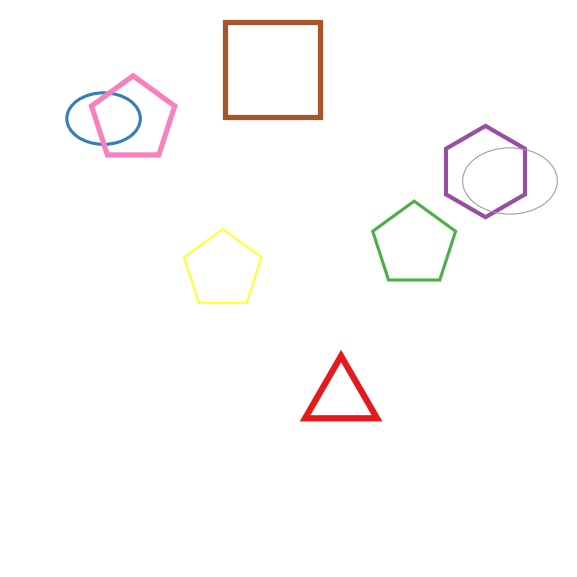[{"shape": "triangle", "thickness": 3, "radius": 0.36, "center": [0.591, 0.311]}, {"shape": "oval", "thickness": 1.5, "radius": 0.32, "center": [0.179, 0.794]}, {"shape": "pentagon", "thickness": 1.5, "radius": 0.38, "center": [0.717, 0.575]}, {"shape": "hexagon", "thickness": 2, "radius": 0.39, "center": [0.841, 0.702]}, {"shape": "pentagon", "thickness": 1, "radius": 0.35, "center": [0.386, 0.532]}, {"shape": "square", "thickness": 2.5, "radius": 0.41, "center": [0.472, 0.879]}, {"shape": "pentagon", "thickness": 2.5, "radius": 0.38, "center": [0.23, 0.792]}, {"shape": "oval", "thickness": 0.5, "radius": 0.41, "center": [0.883, 0.686]}]